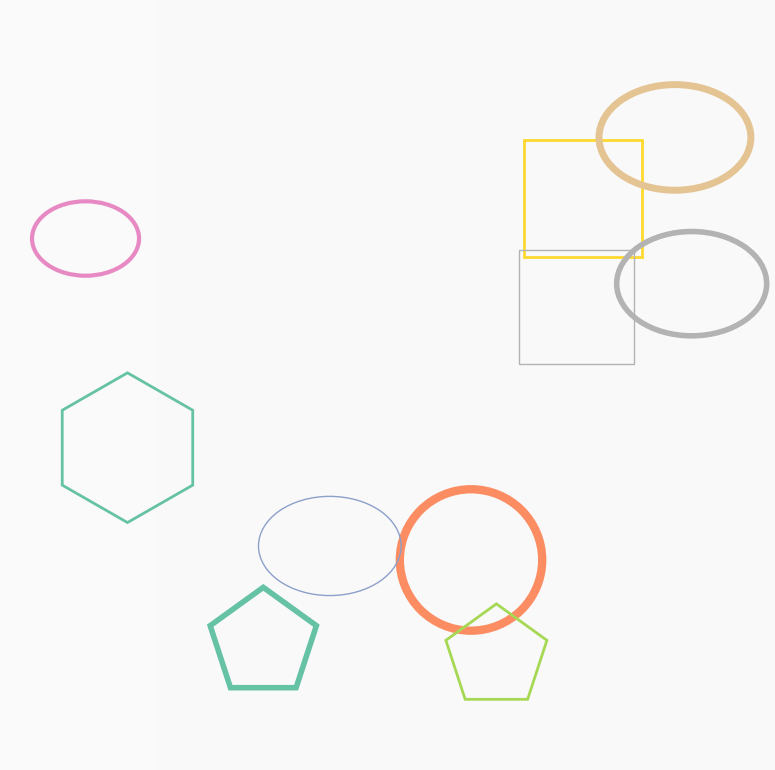[{"shape": "hexagon", "thickness": 1, "radius": 0.49, "center": [0.164, 0.419]}, {"shape": "pentagon", "thickness": 2, "radius": 0.36, "center": [0.34, 0.165]}, {"shape": "circle", "thickness": 3, "radius": 0.46, "center": [0.608, 0.273]}, {"shape": "oval", "thickness": 0.5, "radius": 0.46, "center": [0.426, 0.291]}, {"shape": "oval", "thickness": 1.5, "radius": 0.35, "center": [0.11, 0.69]}, {"shape": "pentagon", "thickness": 1, "radius": 0.34, "center": [0.641, 0.147]}, {"shape": "square", "thickness": 1, "radius": 0.38, "center": [0.752, 0.742]}, {"shape": "oval", "thickness": 2.5, "radius": 0.49, "center": [0.871, 0.822]}, {"shape": "oval", "thickness": 2, "radius": 0.48, "center": [0.892, 0.632]}, {"shape": "square", "thickness": 0.5, "radius": 0.37, "center": [0.744, 0.602]}]